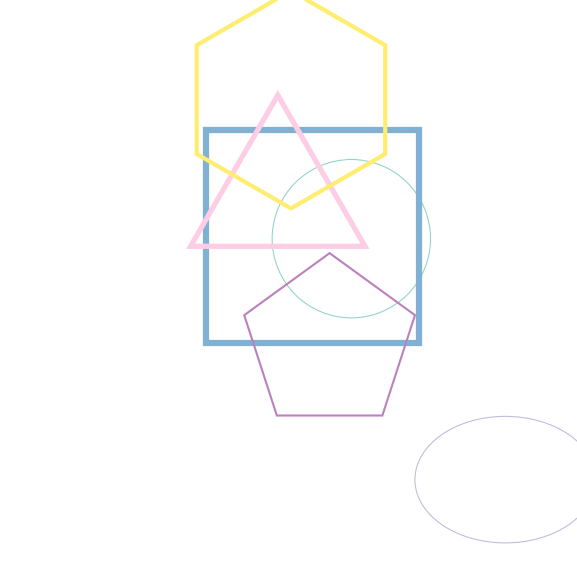[{"shape": "circle", "thickness": 0.5, "radius": 0.69, "center": [0.608, 0.586]}, {"shape": "oval", "thickness": 0.5, "radius": 0.78, "center": [0.875, 0.169]}, {"shape": "square", "thickness": 3, "radius": 0.92, "center": [0.541, 0.589]}, {"shape": "triangle", "thickness": 2.5, "radius": 0.87, "center": [0.481, 0.66]}, {"shape": "pentagon", "thickness": 1, "radius": 0.78, "center": [0.571, 0.405]}, {"shape": "hexagon", "thickness": 2, "radius": 0.94, "center": [0.504, 0.827]}]